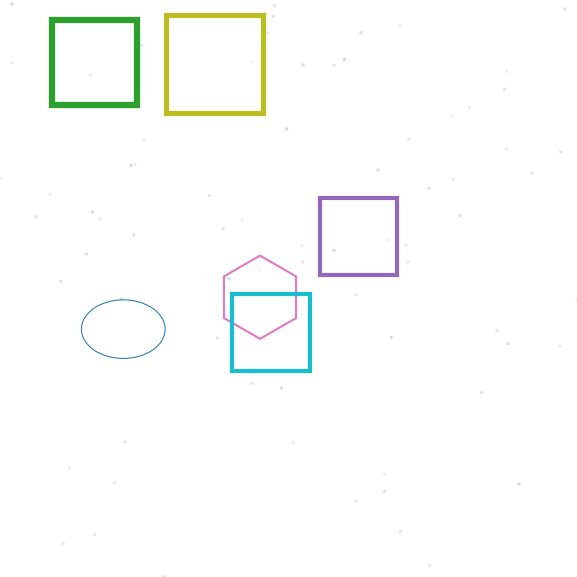[{"shape": "oval", "thickness": 0.5, "radius": 0.36, "center": [0.213, 0.429]}, {"shape": "square", "thickness": 3, "radius": 0.37, "center": [0.163, 0.891]}, {"shape": "square", "thickness": 2, "radius": 0.34, "center": [0.62, 0.589]}, {"shape": "hexagon", "thickness": 1, "radius": 0.36, "center": [0.45, 0.484]}, {"shape": "square", "thickness": 2.5, "radius": 0.42, "center": [0.371, 0.888]}, {"shape": "square", "thickness": 2, "radius": 0.34, "center": [0.47, 0.423]}]